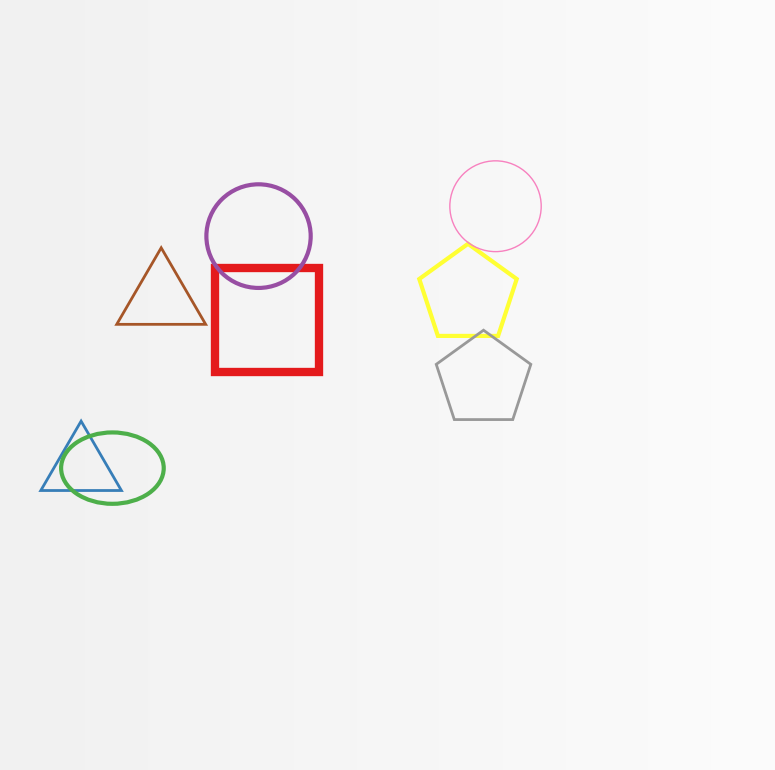[{"shape": "square", "thickness": 3, "radius": 0.34, "center": [0.345, 0.585]}, {"shape": "triangle", "thickness": 1, "radius": 0.3, "center": [0.105, 0.393]}, {"shape": "oval", "thickness": 1.5, "radius": 0.33, "center": [0.145, 0.392]}, {"shape": "circle", "thickness": 1.5, "radius": 0.34, "center": [0.334, 0.693]}, {"shape": "pentagon", "thickness": 1.5, "radius": 0.33, "center": [0.604, 0.617]}, {"shape": "triangle", "thickness": 1, "radius": 0.33, "center": [0.208, 0.612]}, {"shape": "circle", "thickness": 0.5, "radius": 0.29, "center": [0.639, 0.732]}, {"shape": "pentagon", "thickness": 1, "radius": 0.32, "center": [0.624, 0.507]}]